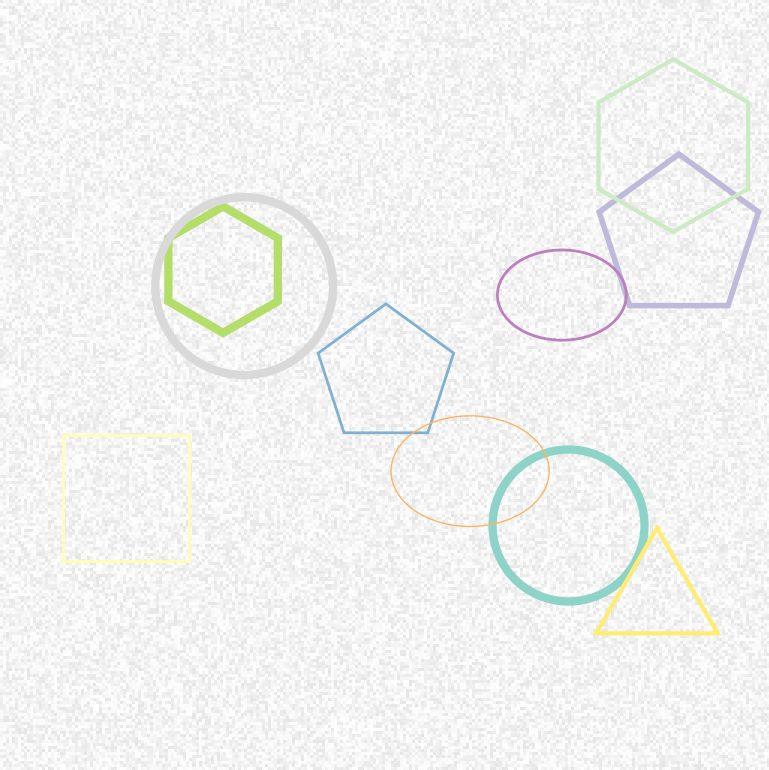[{"shape": "circle", "thickness": 3, "radius": 0.49, "center": [0.738, 0.318]}, {"shape": "square", "thickness": 1, "radius": 0.41, "center": [0.163, 0.353]}, {"shape": "pentagon", "thickness": 2, "radius": 0.54, "center": [0.882, 0.691]}, {"shape": "pentagon", "thickness": 1, "radius": 0.46, "center": [0.501, 0.513]}, {"shape": "oval", "thickness": 0.5, "radius": 0.51, "center": [0.611, 0.388]}, {"shape": "hexagon", "thickness": 3, "radius": 0.41, "center": [0.29, 0.65]}, {"shape": "circle", "thickness": 3, "radius": 0.58, "center": [0.317, 0.628]}, {"shape": "oval", "thickness": 1, "radius": 0.42, "center": [0.73, 0.617]}, {"shape": "hexagon", "thickness": 1.5, "radius": 0.56, "center": [0.874, 0.811]}, {"shape": "triangle", "thickness": 1.5, "radius": 0.46, "center": [0.853, 0.223]}]